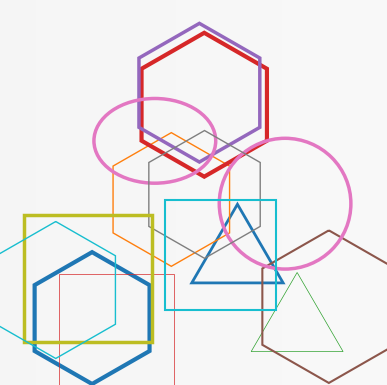[{"shape": "triangle", "thickness": 2, "radius": 0.68, "center": [0.613, 0.333]}, {"shape": "hexagon", "thickness": 3, "radius": 0.86, "center": [0.238, 0.174]}, {"shape": "hexagon", "thickness": 1, "radius": 0.87, "center": [0.442, 0.482]}, {"shape": "triangle", "thickness": 0.5, "radius": 0.69, "center": [0.767, 0.155]}, {"shape": "square", "thickness": 0.5, "radius": 0.74, "center": [0.3, 0.139]}, {"shape": "hexagon", "thickness": 3, "radius": 0.93, "center": [0.527, 0.728]}, {"shape": "hexagon", "thickness": 2.5, "radius": 0.9, "center": [0.515, 0.759]}, {"shape": "hexagon", "thickness": 1.5, "radius": 0.99, "center": [0.849, 0.203]}, {"shape": "circle", "thickness": 2.5, "radius": 0.85, "center": [0.736, 0.471]}, {"shape": "oval", "thickness": 2.5, "radius": 0.79, "center": [0.4, 0.634]}, {"shape": "hexagon", "thickness": 1, "radius": 0.83, "center": [0.528, 0.495]}, {"shape": "square", "thickness": 2.5, "radius": 0.83, "center": [0.227, 0.277]}, {"shape": "hexagon", "thickness": 1, "radius": 0.89, "center": [0.144, 0.247]}, {"shape": "square", "thickness": 1.5, "radius": 0.72, "center": [0.568, 0.338]}]